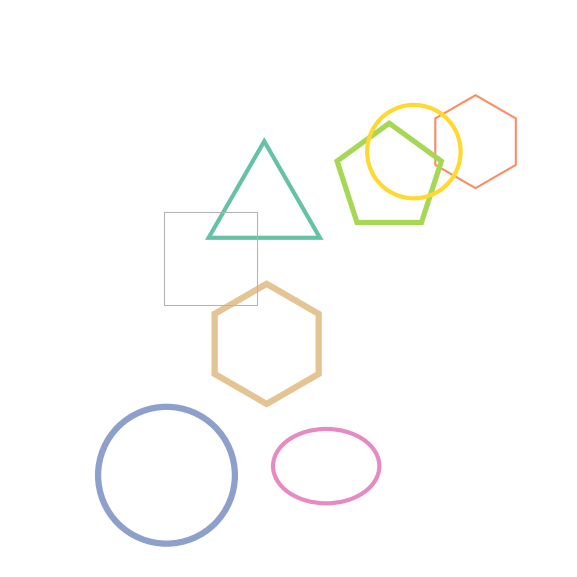[{"shape": "triangle", "thickness": 2, "radius": 0.56, "center": [0.458, 0.643]}, {"shape": "hexagon", "thickness": 1, "radius": 0.4, "center": [0.823, 0.754]}, {"shape": "circle", "thickness": 3, "radius": 0.59, "center": [0.288, 0.176]}, {"shape": "oval", "thickness": 2, "radius": 0.46, "center": [0.565, 0.192]}, {"shape": "pentagon", "thickness": 2.5, "radius": 0.47, "center": [0.674, 0.691]}, {"shape": "circle", "thickness": 2, "radius": 0.4, "center": [0.717, 0.737]}, {"shape": "hexagon", "thickness": 3, "radius": 0.52, "center": [0.462, 0.404]}, {"shape": "square", "thickness": 0.5, "radius": 0.4, "center": [0.364, 0.552]}]